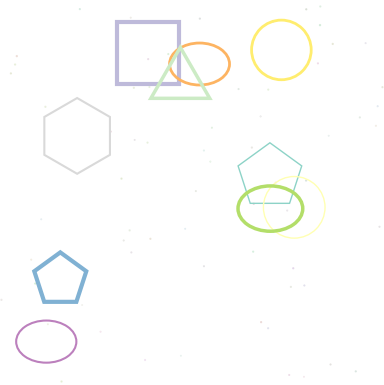[{"shape": "pentagon", "thickness": 1, "radius": 0.43, "center": [0.701, 0.542]}, {"shape": "circle", "thickness": 1, "radius": 0.4, "center": [0.764, 0.461]}, {"shape": "square", "thickness": 3, "radius": 0.4, "center": [0.385, 0.862]}, {"shape": "pentagon", "thickness": 3, "radius": 0.36, "center": [0.157, 0.273]}, {"shape": "oval", "thickness": 2, "radius": 0.39, "center": [0.518, 0.834]}, {"shape": "oval", "thickness": 2.5, "radius": 0.42, "center": [0.702, 0.458]}, {"shape": "hexagon", "thickness": 1.5, "radius": 0.49, "center": [0.2, 0.647]}, {"shape": "oval", "thickness": 1.5, "radius": 0.39, "center": [0.12, 0.113]}, {"shape": "triangle", "thickness": 2.5, "radius": 0.44, "center": [0.468, 0.789]}, {"shape": "circle", "thickness": 2, "radius": 0.39, "center": [0.731, 0.87]}]